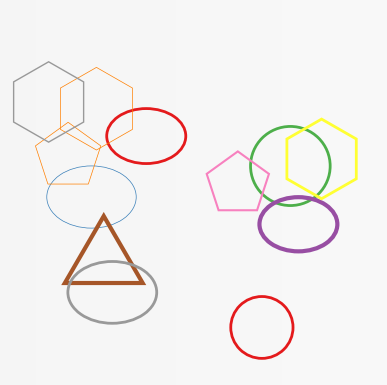[{"shape": "oval", "thickness": 2, "radius": 0.51, "center": [0.377, 0.647]}, {"shape": "circle", "thickness": 2, "radius": 0.4, "center": [0.676, 0.149]}, {"shape": "oval", "thickness": 0.5, "radius": 0.58, "center": [0.236, 0.488]}, {"shape": "circle", "thickness": 2, "radius": 0.51, "center": [0.749, 0.569]}, {"shape": "oval", "thickness": 3, "radius": 0.5, "center": [0.77, 0.417]}, {"shape": "pentagon", "thickness": 0.5, "radius": 0.44, "center": [0.176, 0.594]}, {"shape": "hexagon", "thickness": 0.5, "radius": 0.54, "center": [0.249, 0.718]}, {"shape": "hexagon", "thickness": 2, "radius": 0.52, "center": [0.83, 0.587]}, {"shape": "triangle", "thickness": 3, "radius": 0.58, "center": [0.268, 0.323]}, {"shape": "pentagon", "thickness": 1.5, "radius": 0.42, "center": [0.614, 0.522]}, {"shape": "hexagon", "thickness": 1, "radius": 0.52, "center": [0.125, 0.735]}, {"shape": "oval", "thickness": 2, "radius": 0.57, "center": [0.29, 0.241]}]